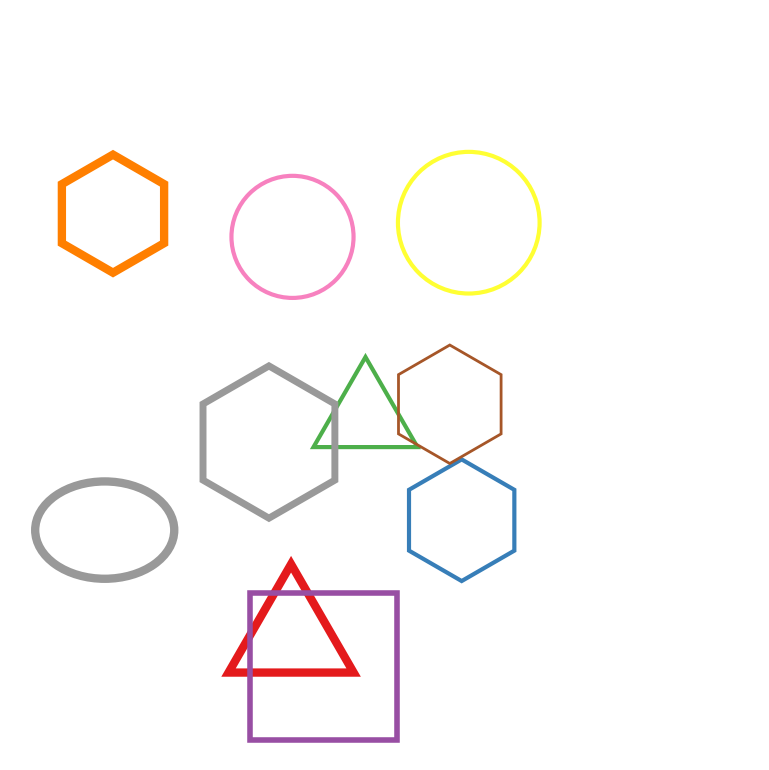[{"shape": "triangle", "thickness": 3, "radius": 0.47, "center": [0.378, 0.173]}, {"shape": "hexagon", "thickness": 1.5, "radius": 0.39, "center": [0.6, 0.324]}, {"shape": "triangle", "thickness": 1.5, "radius": 0.39, "center": [0.475, 0.458]}, {"shape": "square", "thickness": 2, "radius": 0.48, "center": [0.42, 0.134]}, {"shape": "hexagon", "thickness": 3, "radius": 0.38, "center": [0.147, 0.723]}, {"shape": "circle", "thickness": 1.5, "radius": 0.46, "center": [0.609, 0.711]}, {"shape": "hexagon", "thickness": 1, "radius": 0.38, "center": [0.584, 0.475]}, {"shape": "circle", "thickness": 1.5, "radius": 0.4, "center": [0.38, 0.692]}, {"shape": "hexagon", "thickness": 2.5, "radius": 0.49, "center": [0.349, 0.426]}, {"shape": "oval", "thickness": 3, "radius": 0.45, "center": [0.136, 0.312]}]